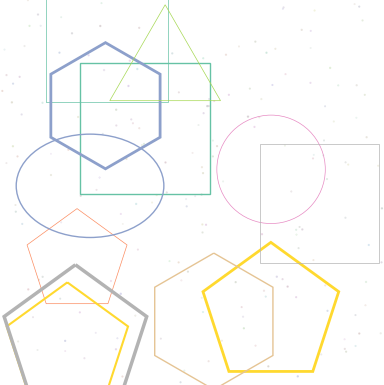[{"shape": "square", "thickness": 0.5, "radius": 0.79, "center": [0.278, 0.894]}, {"shape": "square", "thickness": 1, "radius": 0.85, "center": [0.376, 0.666]}, {"shape": "pentagon", "thickness": 0.5, "radius": 0.68, "center": [0.2, 0.322]}, {"shape": "hexagon", "thickness": 2, "radius": 0.82, "center": [0.274, 0.725]}, {"shape": "oval", "thickness": 1, "radius": 0.96, "center": [0.234, 0.517]}, {"shape": "circle", "thickness": 0.5, "radius": 0.7, "center": [0.704, 0.56]}, {"shape": "triangle", "thickness": 0.5, "radius": 0.83, "center": [0.429, 0.822]}, {"shape": "pentagon", "thickness": 1.5, "radius": 0.83, "center": [0.175, 0.101]}, {"shape": "pentagon", "thickness": 2, "radius": 0.93, "center": [0.704, 0.185]}, {"shape": "hexagon", "thickness": 1, "radius": 0.89, "center": [0.555, 0.165]}, {"shape": "square", "thickness": 0.5, "radius": 0.77, "center": [0.83, 0.471]}, {"shape": "pentagon", "thickness": 2.5, "radius": 0.97, "center": [0.196, 0.118]}]